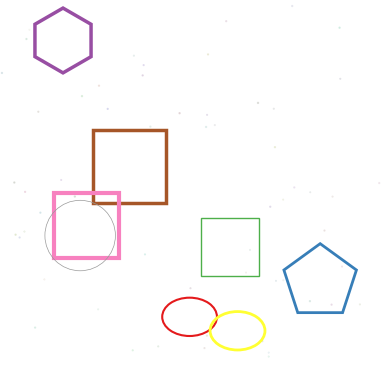[{"shape": "oval", "thickness": 1.5, "radius": 0.36, "center": [0.492, 0.177]}, {"shape": "pentagon", "thickness": 2, "radius": 0.5, "center": [0.832, 0.268]}, {"shape": "square", "thickness": 1, "radius": 0.38, "center": [0.598, 0.358]}, {"shape": "hexagon", "thickness": 2.5, "radius": 0.42, "center": [0.164, 0.895]}, {"shape": "oval", "thickness": 2, "radius": 0.36, "center": [0.617, 0.141]}, {"shape": "square", "thickness": 2.5, "radius": 0.48, "center": [0.337, 0.567]}, {"shape": "square", "thickness": 3, "radius": 0.42, "center": [0.224, 0.414]}, {"shape": "circle", "thickness": 0.5, "radius": 0.46, "center": [0.208, 0.388]}]